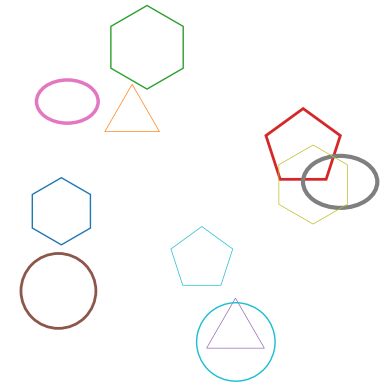[{"shape": "hexagon", "thickness": 1, "radius": 0.44, "center": [0.159, 0.451]}, {"shape": "triangle", "thickness": 0.5, "radius": 0.41, "center": [0.343, 0.699]}, {"shape": "hexagon", "thickness": 1, "radius": 0.54, "center": [0.382, 0.877]}, {"shape": "pentagon", "thickness": 2, "radius": 0.51, "center": [0.787, 0.616]}, {"shape": "triangle", "thickness": 0.5, "radius": 0.43, "center": [0.612, 0.139]}, {"shape": "circle", "thickness": 2, "radius": 0.49, "center": [0.152, 0.244]}, {"shape": "oval", "thickness": 2.5, "radius": 0.4, "center": [0.175, 0.736]}, {"shape": "oval", "thickness": 3, "radius": 0.48, "center": [0.884, 0.528]}, {"shape": "hexagon", "thickness": 0.5, "radius": 0.51, "center": [0.813, 0.521]}, {"shape": "circle", "thickness": 1, "radius": 0.51, "center": [0.613, 0.112]}, {"shape": "pentagon", "thickness": 0.5, "radius": 0.42, "center": [0.524, 0.327]}]